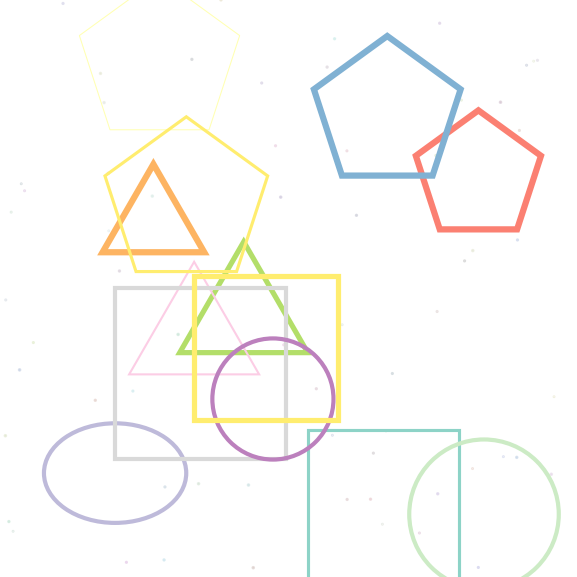[{"shape": "square", "thickness": 1.5, "radius": 0.65, "center": [0.664, 0.125]}, {"shape": "pentagon", "thickness": 0.5, "radius": 0.73, "center": [0.276, 0.892]}, {"shape": "oval", "thickness": 2, "radius": 0.62, "center": [0.199, 0.18]}, {"shape": "pentagon", "thickness": 3, "radius": 0.57, "center": [0.828, 0.694]}, {"shape": "pentagon", "thickness": 3, "radius": 0.67, "center": [0.671, 0.803]}, {"shape": "triangle", "thickness": 3, "radius": 0.51, "center": [0.266, 0.613]}, {"shape": "triangle", "thickness": 2.5, "radius": 0.64, "center": [0.422, 0.452]}, {"shape": "triangle", "thickness": 1, "radius": 0.65, "center": [0.336, 0.416]}, {"shape": "square", "thickness": 2, "radius": 0.74, "center": [0.347, 0.353]}, {"shape": "circle", "thickness": 2, "radius": 0.52, "center": [0.473, 0.308]}, {"shape": "circle", "thickness": 2, "radius": 0.65, "center": [0.838, 0.109]}, {"shape": "pentagon", "thickness": 1.5, "radius": 0.74, "center": [0.323, 0.649]}, {"shape": "square", "thickness": 2.5, "radius": 0.63, "center": [0.461, 0.396]}]